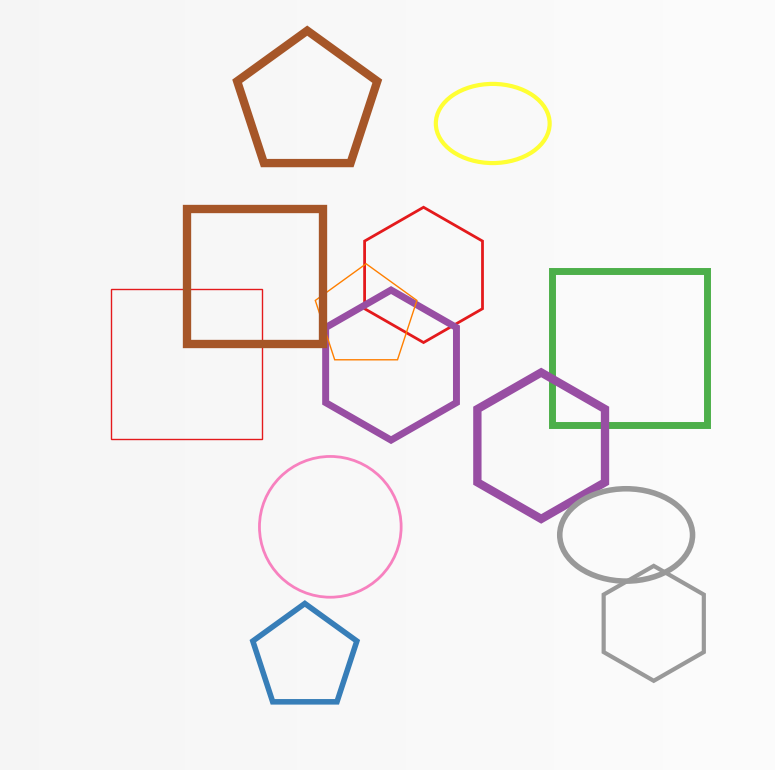[{"shape": "square", "thickness": 0.5, "radius": 0.49, "center": [0.241, 0.527]}, {"shape": "hexagon", "thickness": 1, "radius": 0.44, "center": [0.547, 0.643]}, {"shape": "pentagon", "thickness": 2, "radius": 0.35, "center": [0.393, 0.146]}, {"shape": "square", "thickness": 2.5, "radius": 0.5, "center": [0.812, 0.548]}, {"shape": "hexagon", "thickness": 2.5, "radius": 0.49, "center": [0.505, 0.526]}, {"shape": "hexagon", "thickness": 3, "radius": 0.48, "center": [0.698, 0.421]}, {"shape": "pentagon", "thickness": 0.5, "radius": 0.34, "center": [0.472, 0.589]}, {"shape": "oval", "thickness": 1.5, "radius": 0.37, "center": [0.636, 0.84]}, {"shape": "pentagon", "thickness": 3, "radius": 0.48, "center": [0.396, 0.865]}, {"shape": "square", "thickness": 3, "radius": 0.44, "center": [0.329, 0.641]}, {"shape": "circle", "thickness": 1, "radius": 0.46, "center": [0.426, 0.316]}, {"shape": "hexagon", "thickness": 1.5, "radius": 0.37, "center": [0.844, 0.19]}, {"shape": "oval", "thickness": 2, "radius": 0.43, "center": [0.808, 0.305]}]